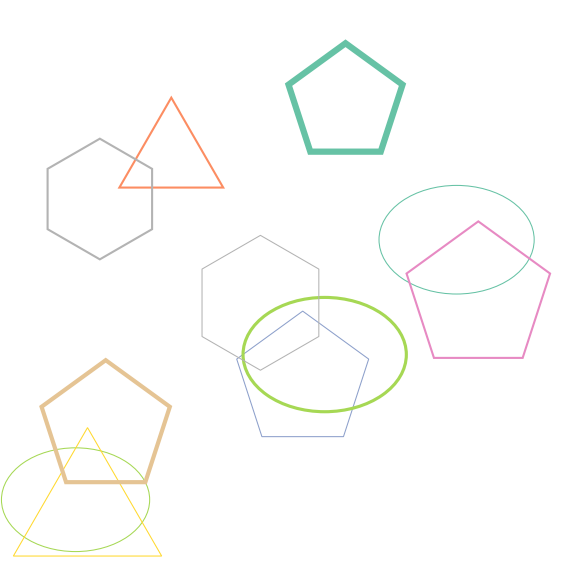[{"shape": "oval", "thickness": 0.5, "radius": 0.67, "center": [0.791, 0.584]}, {"shape": "pentagon", "thickness": 3, "radius": 0.52, "center": [0.598, 0.82]}, {"shape": "triangle", "thickness": 1, "radius": 0.52, "center": [0.297, 0.726]}, {"shape": "pentagon", "thickness": 0.5, "radius": 0.6, "center": [0.524, 0.34]}, {"shape": "pentagon", "thickness": 1, "radius": 0.65, "center": [0.828, 0.485]}, {"shape": "oval", "thickness": 1.5, "radius": 0.71, "center": [0.562, 0.385]}, {"shape": "oval", "thickness": 0.5, "radius": 0.64, "center": [0.131, 0.134]}, {"shape": "triangle", "thickness": 0.5, "radius": 0.74, "center": [0.152, 0.11]}, {"shape": "pentagon", "thickness": 2, "radius": 0.58, "center": [0.183, 0.259]}, {"shape": "hexagon", "thickness": 0.5, "radius": 0.58, "center": [0.451, 0.475]}, {"shape": "hexagon", "thickness": 1, "radius": 0.52, "center": [0.173, 0.655]}]